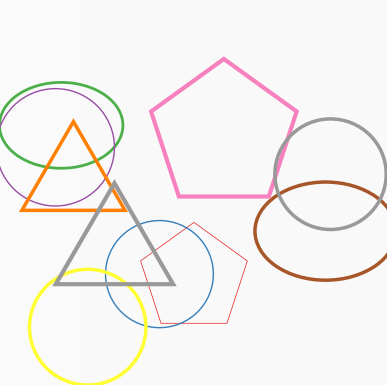[{"shape": "pentagon", "thickness": 0.5, "radius": 0.72, "center": [0.501, 0.278]}, {"shape": "circle", "thickness": 1, "radius": 0.7, "center": [0.411, 0.288]}, {"shape": "oval", "thickness": 2, "radius": 0.8, "center": [0.158, 0.674]}, {"shape": "circle", "thickness": 1, "radius": 0.76, "center": [0.143, 0.617]}, {"shape": "triangle", "thickness": 2.5, "radius": 0.77, "center": [0.19, 0.53]}, {"shape": "circle", "thickness": 2.5, "radius": 0.75, "center": [0.226, 0.15]}, {"shape": "oval", "thickness": 2.5, "radius": 0.91, "center": [0.84, 0.4]}, {"shape": "pentagon", "thickness": 3, "radius": 0.99, "center": [0.578, 0.649]}, {"shape": "triangle", "thickness": 3, "radius": 0.87, "center": [0.295, 0.349]}, {"shape": "circle", "thickness": 2.5, "radius": 0.72, "center": [0.853, 0.548]}]